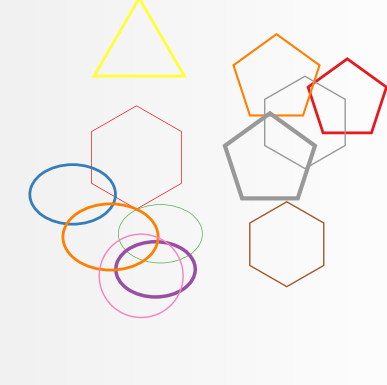[{"shape": "hexagon", "thickness": 0.5, "radius": 0.67, "center": [0.352, 0.591]}, {"shape": "pentagon", "thickness": 2, "radius": 0.53, "center": [0.896, 0.741]}, {"shape": "oval", "thickness": 2, "radius": 0.55, "center": [0.187, 0.495]}, {"shape": "oval", "thickness": 0.5, "radius": 0.54, "center": [0.414, 0.393]}, {"shape": "oval", "thickness": 2.5, "radius": 0.51, "center": [0.401, 0.3]}, {"shape": "oval", "thickness": 2, "radius": 0.61, "center": [0.285, 0.384]}, {"shape": "pentagon", "thickness": 1.5, "radius": 0.58, "center": [0.714, 0.795]}, {"shape": "triangle", "thickness": 2, "radius": 0.67, "center": [0.359, 0.87]}, {"shape": "hexagon", "thickness": 1, "radius": 0.55, "center": [0.74, 0.366]}, {"shape": "circle", "thickness": 1, "radius": 0.54, "center": [0.364, 0.284]}, {"shape": "hexagon", "thickness": 1, "radius": 0.6, "center": [0.787, 0.682]}, {"shape": "pentagon", "thickness": 3, "radius": 0.61, "center": [0.697, 0.584]}]